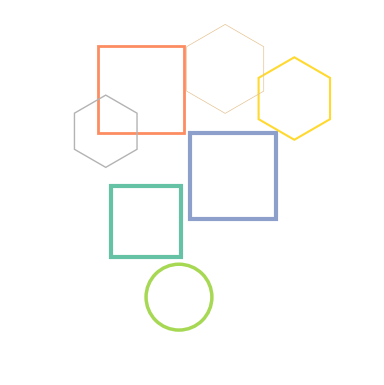[{"shape": "square", "thickness": 3, "radius": 0.46, "center": [0.379, 0.425]}, {"shape": "square", "thickness": 2, "radius": 0.56, "center": [0.367, 0.767]}, {"shape": "square", "thickness": 3, "radius": 0.56, "center": [0.605, 0.543]}, {"shape": "circle", "thickness": 2.5, "radius": 0.43, "center": [0.465, 0.228]}, {"shape": "hexagon", "thickness": 1.5, "radius": 0.54, "center": [0.764, 0.744]}, {"shape": "hexagon", "thickness": 0.5, "radius": 0.58, "center": [0.585, 0.821]}, {"shape": "hexagon", "thickness": 1, "radius": 0.47, "center": [0.275, 0.659]}]